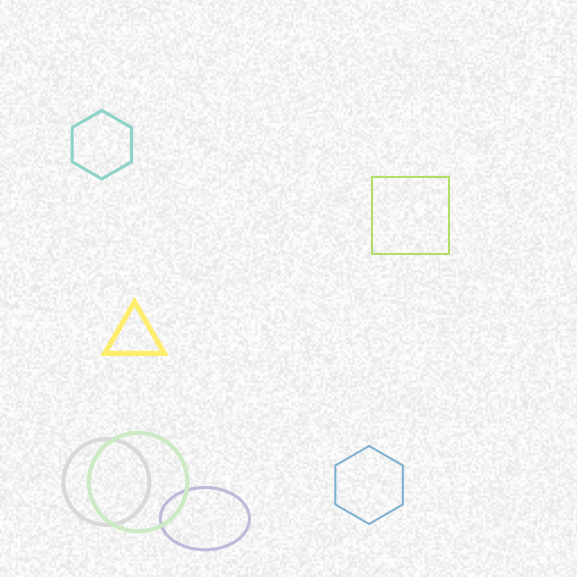[{"shape": "hexagon", "thickness": 1.5, "radius": 0.3, "center": [0.176, 0.749]}, {"shape": "oval", "thickness": 1.5, "radius": 0.39, "center": [0.355, 0.101]}, {"shape": "hexagon", "thickness": 1, "radius": 0.34, "center": [0.639, 0.159]}, {"shape": "square", "thickness": 1, "radius": 0.33, "center": [0.711, 0.626]}, {"shape": "circle", "thickness": 2, "radius": 0.37, "center": [0.184, 0.165]}, {"shape": "circle", "thickness": 2, "radius": 0.43, "center": [0.239, 0.164]}, {"shape": "triangle", "thickness": 2.5, "radius": 0.3, "center": [0.233, 0.417]}]